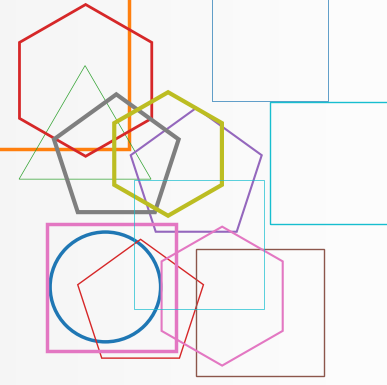[{"shape": "circle", "thickness": 2.5, "radius": 0.71, "center": [0.272, 0.255]}, {"shape": "square", "thickness": 0.5, "radius": 0.75, "center": [0.698, 0.889]}, {"shape": "square", "thickness": 2.5, "radius": 0.98, "center": [0.136, 0.81]}, {"shape": "triangle", "thickness": 0.5, "radius": 0.98, "center": [0.22, 0.633]}, {"shape": "hexagon", "thickness": 2, "radius": 0.99, "center": [0.221, 0.791]}, {"shape": "pentagon", "thickness": 1, "radius": 0.85, "center": [0.363, 0.208]}, {"shape": "pentagon", "thickness": 1.5, "radius": 0.89, "center": [0.506, 0.542]}, {"shape": "square", "thickness": 1, "radius": 0.82, "center": [0.671, 0.188]}, {"shape": "square", "thickness": 2.5, "radius": 0.83, "center": [0.287, 0.253]}, {"shape": "hexagon", "thickness": 1.5, "radius": 0.9, "center": [0.573, 0.231]}, {"shape": "pentagon", "thickness": 3, "radius": 0.85, "center": [0.3, 0.586]}, {"shape": "hexagon", "thickness": 3, "radius": 0.8, "center": [0.434, 0.6]}, {"shape": "square", "thickness": 0.5, "radius": 0.83, "center": [0.514, 0.365]}, {"shape": "square", "thickness": 1, "radius": 0.8, "center": [0.857, 0.576]}]